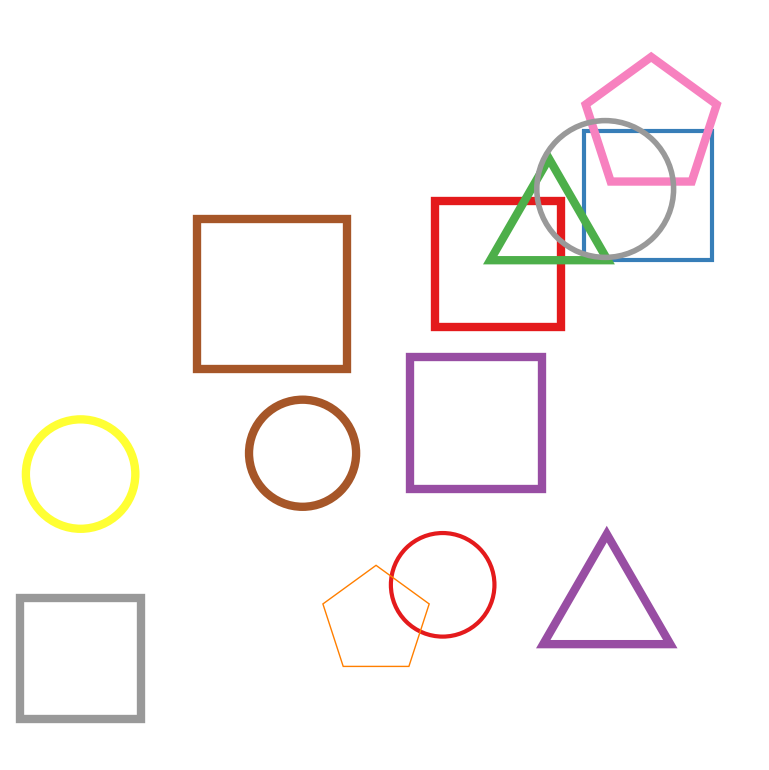[{"shape": "circle", "thickness": 1.5, "radius": 0.34, "center": [0.575, 0.24]}, {"shape": "square", "thickness": 3, "radius": 0.41, "center": [0.647, 0.657]}, {"shape": "square", "thickness": 1.5, "radius": 0.42, "center": [0.841, 0.746]}, {"shape": "triangle", "thickness": 3, "radius": 0.44, "center": [0.713, 0.706]}, {"shape": "square", "thickness": 3, "radius": 0.43, "center": [0.618, 0.451]}, {"shape": "triangle", "thickness": 3, "radius": 0.48, "center": [0.788, 0.211]}, {"shape": "pentagon", "thickness": 0.5, "radius": 0.36, "center": [0.488, 0.193]}, {"shape": "circle", "thickness": 3, "radius": 0.36, "center": [0.105, 0.384]}, {"shape": "square", "thickness": 3, "radius": 0.49, "center": [0.353, 0.618]}, {"shape": "circle", "thickness": 3, "radius": 0.35, "center": [0.393, 0.411]}, {"shape": "pentagon", "thickness": 3, "radius": 0.45, "center": [0.846, 0.837]}, {"shape": "square", "thickness": 3, "radius": 0.39, "center": [0.104, 0.145]}, {"shape": "circle", "thickness": 2, "radius": 0.44, "center": [0.786, 0.755]}]